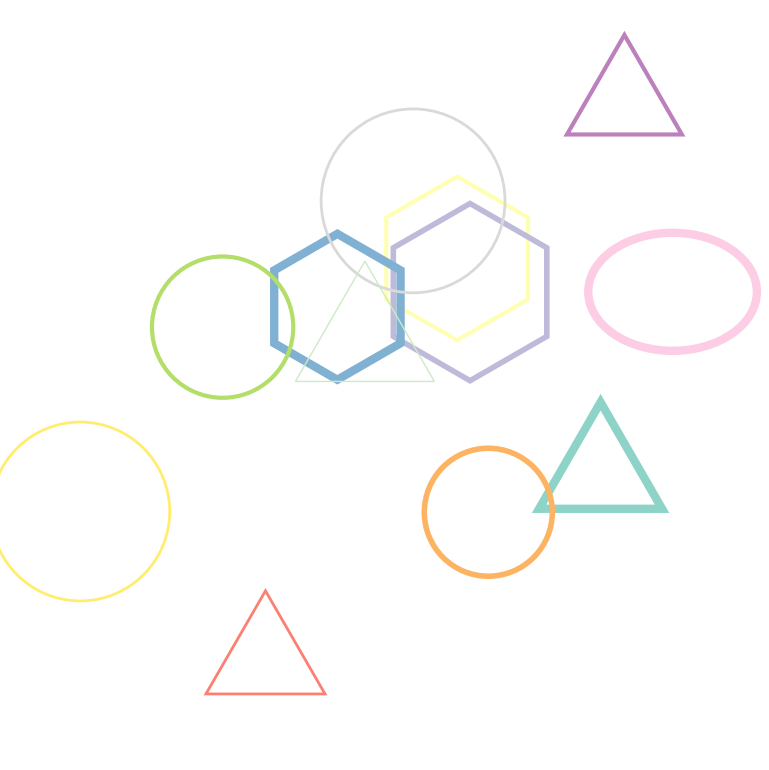[{"shape": "triangle", "thickness": 3, "radius": 0.46, "center": [0.78, 0.385]}, {"shape": "hexagon", "thickness": 1.5, "radius": 0.53, "center": [0.594, 0.664]}, {"shape": "hexagon", "thickness": 2, "radius": 0.58, "center": [0.61, 0.621]}, {"shape": "triangle", "thickness": 1, "radius": 0.45, "center": [0.345, 0.143]}, {"shape": "hexagon", "thickness": 3, "radius": 0.47, "center": [0.438, 0.602]}, {"shape": "circle", "thickness": 2, "radius": 0.42, "center": [0.634, 0.335]}, {"shape": "circle", "thickness": 1.5, "radius": 0.46, "center": [0.289, 0.575]}, {"shape": "oval", "thickness": 3, "radius": 0.55, "center": [0.873, 0.621]}, {"shape": "circle", "thickness": 1, "radius": 0.6, "center": [0.536, 0.739]}, {"shape": "triangle", "thickness": 1.5, "radius": 0.43, "center": [0.811, 0.868]}, {"shape": "triangle", "thickness": 0.5, "radius": 0.52, "center": [0.474, 0.557]}, {"shape": "circle", "thickness": 1, "radius": 0.58, "center": [0.104, 0.336]}]